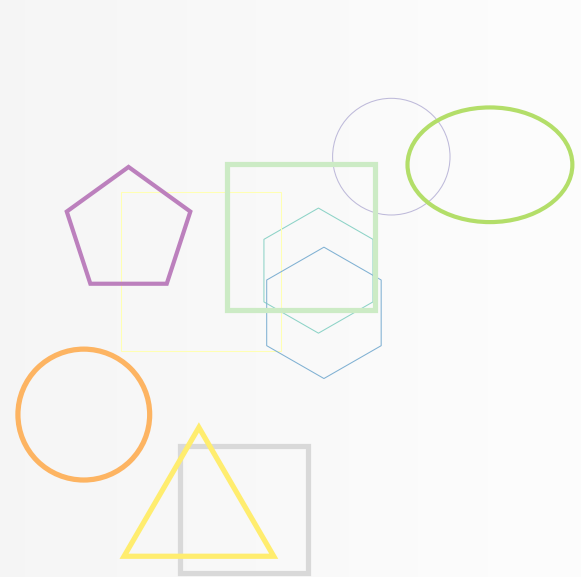[{"shape": "hexagon", "thickness": 0.5, "radius": 0.54, "center": [0.548, 0.531]}, {"shape": "square", "thickness": 0.5, "radius": 0.69, "center": [0.346, 0.529]}, {"shape": "circle", "thickness": 0.5, "radius": 0.51, "center": [0.673, 0.728]}, {"shape": "hexagon", "thickness": 0.5, "radius": 0.57, "center": [0.557, 0.457]}, {"shape": "circle", "thickness": 2.5, "radius": 0.57, "center": [0.144, 0.281]}, {"shape": "oval", "thickness": 2, "radius": 0.71, "center": [0.843, 0.714]}, {"shape": "square", "thickness": 2.5, "radius": 0.55, "center": [0.42, 0.117]}, {"shape": "pentagon", "thickness": 2, "radius": 0.56, "center": [0.221, 0.598]}, {"shape": "square", "thickness": 2.5, "radius": 0.63, "center": [0.518, 0.589]}, {"shape": "triangle", "thickness": 2.5, "radius": 0.74, "center": [0.342, 0.11]}]